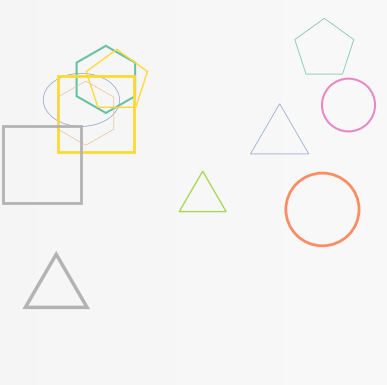[{"shape": "hexagon", "thickness": 1.5, "radius": 0.44, "center": [0.273, 0.794]}, {"shape": "pentagon", "thickness": 0.5, "radius": 0.4, "center": [0.837, 0.872]}, {"shape": "circle", "thickness": 2, "radius": 0.47, "center": [0.832, 0.456]}, {"shape": "oval", "thickness": 0.5, "radius": 0.49, "center": [0.21, 0.741]}, {"shape": "triangle", "thickness": 0.5, "radius": 0.43, "center": [0.722, 0.644]}, {"shape": "circle", "thickness": 1.5, "radius": 0.34, "center": [0.899, 0.727]}, {"shape": "triangle", "thickness": 1, "radius": 0.35, "center": [0.523, 0.485]}, {"shape": "pentagon", "thickness": 1, "radius": 0.42, "center": [0.302, 0.789]}, {"shape": "square", "thickness": 2, "radius": 0.5, "center": [0.248, 0.704]}, {"shape": "hexagon", "thickness": 0.5, "radius": 0.42, "center": [0.221, 0.706]}, {"shape": "square", "thickness": 2, "radius": 0.5, "center": [0.109, 0.573]}, {"shape": "triangle", "thickness": 2.5, "radius": 0.46, "center": [0.145, 0.248]}]